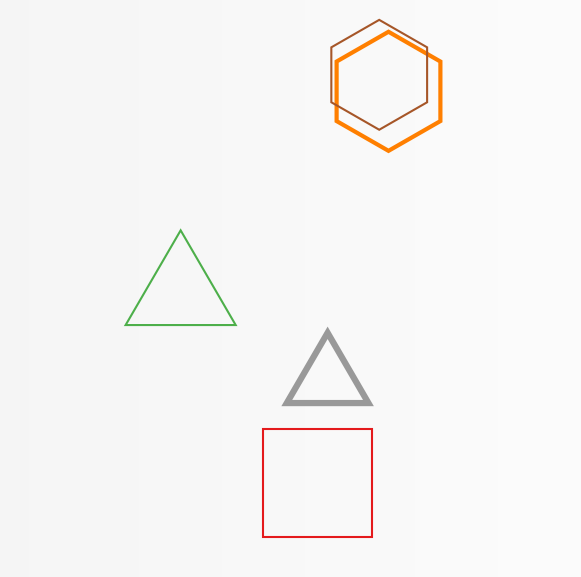[{"shape": "square", "thickness": 1, "radius": 0.47, "center": [0.546, 0.162]}, {"shape": "triangle", "thickness": 1, "radius": 0.55, "center": [0.311, 0.491]}, {"shape": "hexagon", "thickness": 2, "radius": 0.52, "center": [0.668, 0.841]}, {"shape": "hexagon", "thickness": 1, "radius": 0.48, "center": [0.652, 0.87]}, {"shape": "triangle", "thickness": 3, "radius": 0.41, "center": [0.564, 0.342]}]